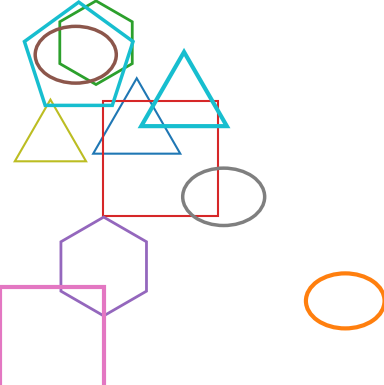[{"shape": "triangle", "thickness": 1.5, "radius": 0.65, "center": [0.355, 0.666]}, {"shape": "oval", "thickness": 3, "radius": 0.51, "center": [0.897, 0.218]}, {"shape": "hexagon", "thickness": 2, "radius": 0.54, "center": [0.249, 0.889]}, {"shape": "square", "thickness": 1.5, "radius": 0.75, "center": [0.418, 0.589]}, {"shape": "hexagon", "thickness": 2, "radius": 0.64, "center": [0.269, 0.308]}, {"shape": "oval", "thickness": 2.5, "radius": 0.53, "center": [0.197, 0.858]}, {"shape": "square", "thickness": 3, "radius": 0.67, "center": [0.136, 0.12]}, {"shape": "oval", "thickness": 2.5, "radius": 0.53, "center": [0.581, 0.489]}, {"shape": "triangle", "thickness": 1.5, "radius": 0.53, "center": [0.131, 0.634]}, {"shape": "triangle", "thickness": 3, "radius": 0.64, "center": [0.478, 0.737]}, {"shape": "pentagon", "thickness": 2.5, "radius": 0.74, "center": [0.205, 0.846]}]